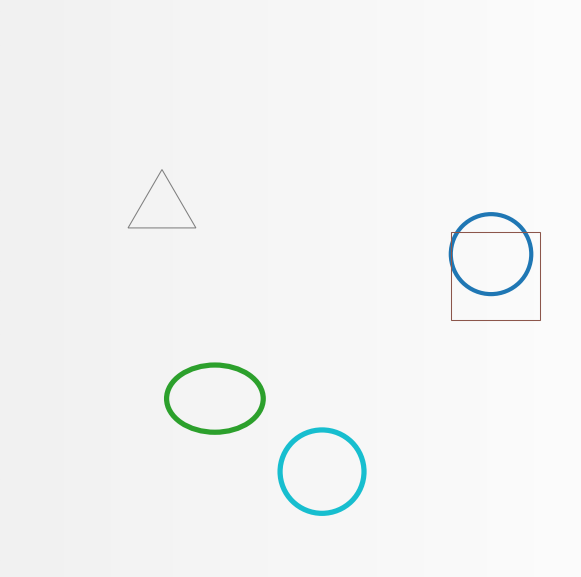[{"shape": "circle", "thickness": 2, "radius": 0.35, "center": [0.845, 0.559]}, {"shape": "oval", "thickness": 2.5, "radius": 0.42, "center": [0.37, 0.309]}, {"shape": "square", "thickness": 0.5, "radius": 0.38, "center": [0.853, 0.52]}, {"shape": "triangle", "thickness": 0.5, "radius": 0.34, "center": [0.279, 0.638]}, {"shape": "circle", "thickness": 2.5, "radius": 0.36, "center": [0.554, 0.182]}]